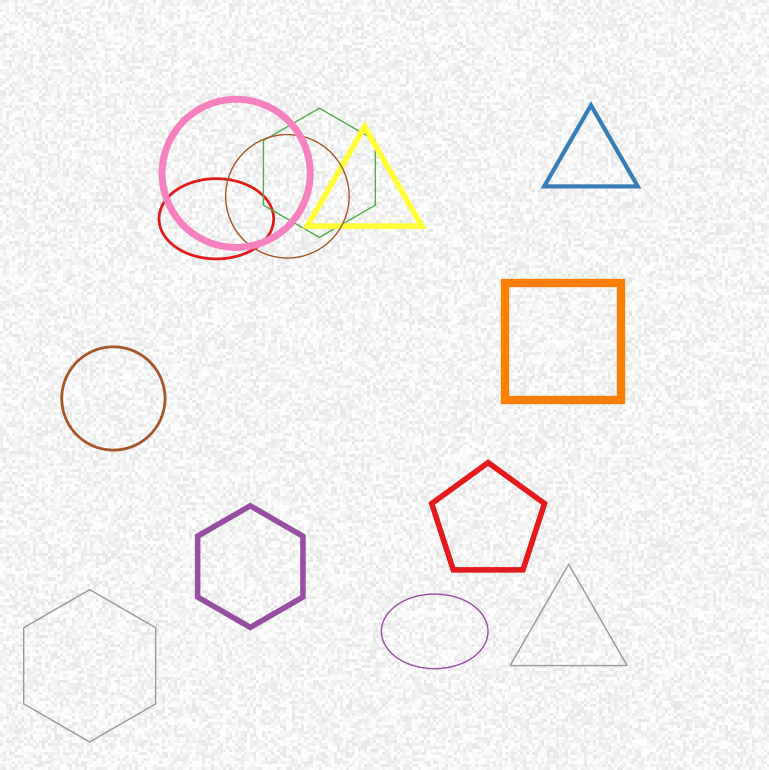[{"shape": "pentagon", "thickness": 2, "radius": 0.39, "center": [0.634, 0.322]}, {"shape": "oval", "thickness": 1, "radius": 0.37, "center": [0.281, 0.716]}, {"shape": "triangle", "thickness": 1.5, "radius": 0.35, "center": [0.767, 0.793]}, {"shape": "hexagon", "thickness": 0.5, "radius": 0.42, "center": [0.415, 0.776]}, {"shape": "oval", "thickness": 0.5, "radius": 0.35, "center": [0.565, 0.18]}, {"shape": "hexagon", "thickness": 2, "radius": 0.39, "center": [0.325, 0.264]}, {"shape": "square", "thickness": 3, "radius": 0.38, "center": [0.731, 0.557]}, {"shape": "triangle", "thickness": 2, "radius": 0.43, "center": [0.473, 0.749]}, {"shape": "circle", "thickness": 0.5, "radius": 0.4, "center": [0.373, 0.745]}, {"shape": "circle", "thickness": 1, "radius": 0.34, "center": [0.147, 0.483]}, {"shape": "circle", "thickness": 2.5, "radius": 0.48, "center": [0.307, 0.775]}, {"shape": "triangle", "thickness": 0.5, "radius": 0.44, "center": [0.739, 0.179]}, {"shape": "hexagon", "thickness": 0.5, "radius": 0.49, "center": [0.116, 0.135]}]